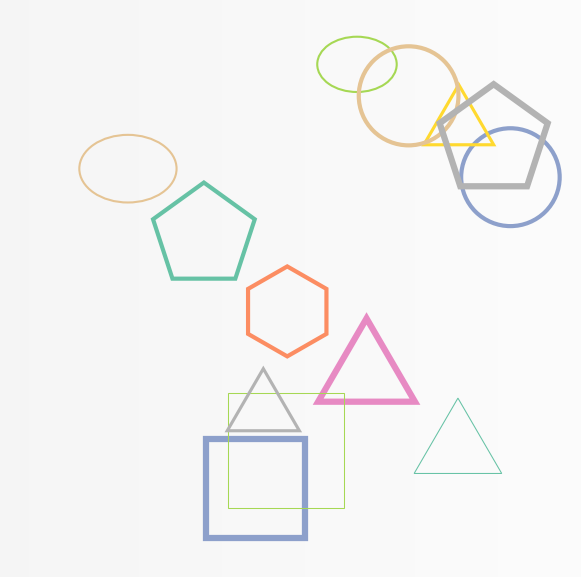[{"shape": "pentagon", "thickness": 2, "radius": 0.46, "center": [0.351, 0.591]}, {"shape": "triangle", "thickness": 0.5, "radius": 0.43, "center": [0.788, 0.223]}, {"shape": "hexagon", "thickness": 2, "radius": 0.39, "center": [0.494, 0.46]}, {"shape": "square", "thickness": 3, "radius": 0.43, "center": [0.44, 0.153]}, {"shape": "circle", "thickness": 2, "radius": 0.42, "center": [0.878, 0.692]}, {"shape": "triangle", "thickness": 3, "radius": 0.48, "center": [0.631, 0.352]}, {"shape": "square", "thickness": 0.5, "radius": 0.5, "center": [0.493, 0.219]}, {"shape": "oval", "thickness": 1, "radius": 0.34, "center": [0.614, 0.888]}, {"shape": "triangle", "thickness": 1.5, "radius": 0.35, "center": [0.789, 0.783]}, {"shape": "oval", "thickness": 1, "radius": 0.42, "center": [0.22, 0.707]}, {"shape": "circle", "thickness": 2, "radius": 0.43, "center": [0.703, 0.833]}, {"shape": "triangle", "thickness": 1.5, "radius": 0.36, "center": [0.453, 0.289]}, {"shape": "pentagon", "thickness": 3, "radius": 0.49, "center": [0.849, 0.756]}]